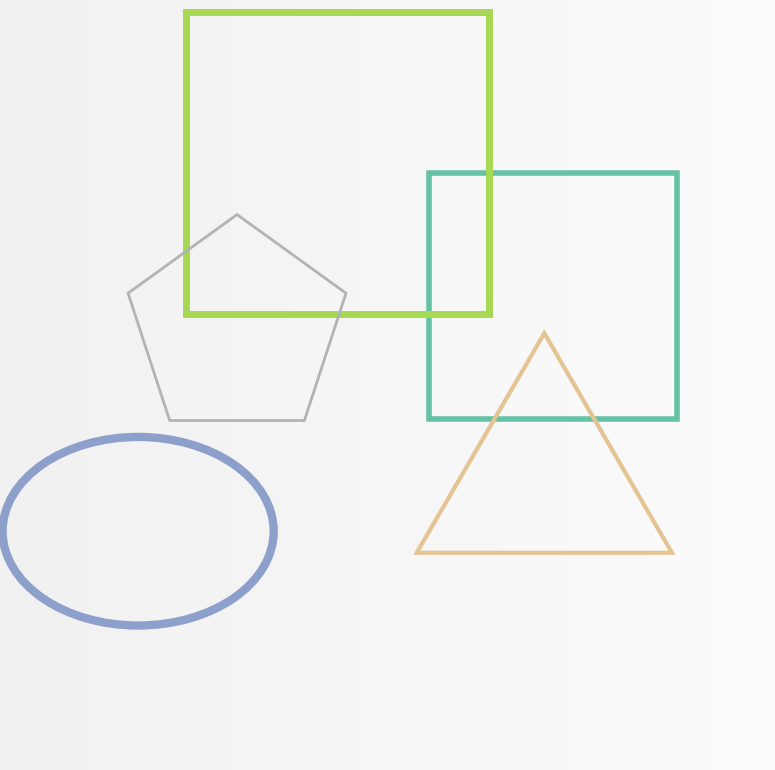[{"shape": "square", "thickness": 2, "radius": 0.8, "center": [0.714, 0.615]}, {"shape": "oval", "thickness": 3, "radius": 0.87, "center": [0.178, 0.31]}, {"shape": "square", "thickness": 2.5, "radius": 0.98, "center": [0.435, 0.788]}, {"shape": "triangle", "thickness": 1.5, "radius": 0.95, "center": [0.702, 0.377]}, {"shape": "pentagon", "thickness": 1, "radius": 0.74, "center": [0.306, 0.574]}]